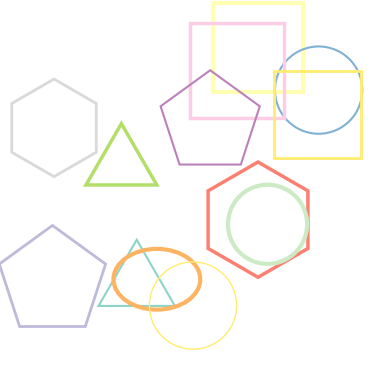[{"shape": "triangle", "thickness": 1.5, "radius": 0.57, "center": [0.355, 0.263]}, {"shape": "square", "thickness": 3, "radius": 0.58, "center": [0.671, 0.877]}, {"shape": "pentagon", "thickness": 2, "radius": 0.73, "center": [0.136, 0.269]}, {"shape": "hexagon", "thickness": 2.5, "radius": 0.75, "center": [0.67, 0.429]}, {"shape": "circle", "thickness": 1.5, "radius": 0.57, "center": [0.828, 0.766]}, {"shape": "oval", "thickness": 3, "radius": 0.56, "center": [0.407, 0.275]}, {"shape": "triangle", "thickness": 2.5, "radius": 0.53, "center": [0.315, 0.573]}, {"shape": "square", "thickness": 2.5, "radius": 0.61, "center": [0.615, 0.816]}, {"shape": "hexagon", "thickness": 2, "radius": 0.63, "center": [0.14, 0.668]}, {"shape": "pentagon", "thickness": 1.5, "radius": 0.68, "center": [0.546, 0.682]}, {"shape": "circle", "thickness": 3, "radius": 0.51, "center": [0.695, 0.417]}, {"shape": "square", "thickness": 2, "radius": 0.56, "center": [0.824, 0.704]}, {"shape": "circle", "thickness": 1, "radius": 0.57, "center": [0.501, 0.206]}]